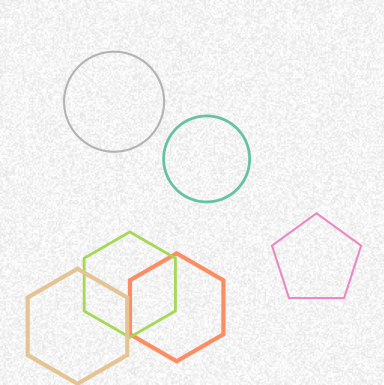[{"shape": "circle", "thickness": 2, "radius": 0.56, "center": [0.537, 0.587]}, {"shape": "hexagon", "thickness": 3, "radius": 0.7, "center": [0.459, 0.202]}, {"shape": "pentagon", "thickness": 1.5, "radius": 0.61, "center": [0.822, 0.324]}, {"shape": "hexagon", "thickness": 2, "radius": 0.68, "center": [0.337, 0.261]}, {"shape": "hexagon", "thickness": 3, "radius": 0.75, "center": [0.201, 0.153]}, {"shape": "circle", "thickness": 1.5, "radius": 0.65, "center": [0.296, 0.736]}]